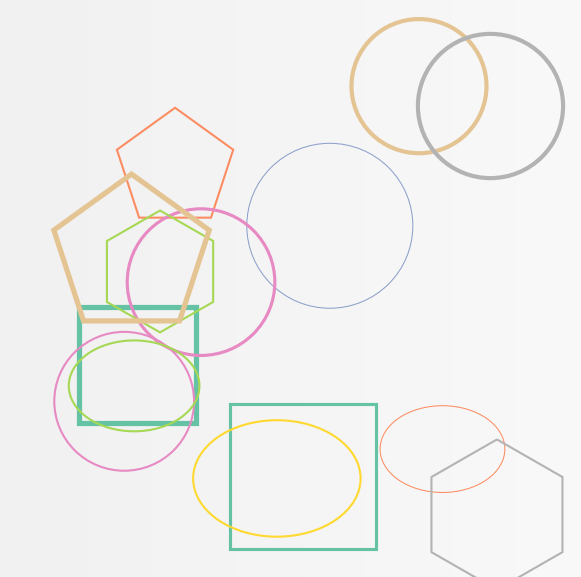[{"shape": "square", "thickness": 1.5, "radius": 0.63, "center": [0.521, 0.174]}, {"shape": "square", "thickness": 2.5, "radius": 0.5, "center": [0.236, 0.367]}, {"shape": "pentagon", "thickness": 1, "radius": 0.53, "center": [0.301, 0.707]}, {"shape": "oval", "thickness": 0.5, "radius": 0.54, "center": [0.761, 0.221]}, {"shape": "circle", "thickness": 0.5, "radius": 0.71, "center": [0.567, 0.608]}, {"shape": "circle", "thickness": 1, "radius": 0.6, "center": [0.214, 0.304]}, {"shape": "circle", "thickness": 1.5, "radius": 0.63, "center": [0.346, 0.511]}, {"shape": "hexagon", "thickness": 1, "radius": 0.53, "center": [0.275, 0.529]}, {"shape": "oval", "thickness": 1, "radius": 0.56, "center": [0.231, 0.331]}, {"shape": "oval", "thickness": 1, "radius": 0.72, "center": [0.476, 0.171]}, {"shape": "circle", "thickness": 2, "radius": 0.58, "center": [0.721, 0.85]}, {"shape": "pentagon", "thickness": 2.5, "radius": 0.7, "center": [0.226, 0.557]}, {"shape": "hexagon", "thickness": 1, "radius": 0.65, "center": [0.855, 0.108]}, {"shape": "circle", "thickness": 2, "radius": 0.62, "center": [0.844, 0.816]}]